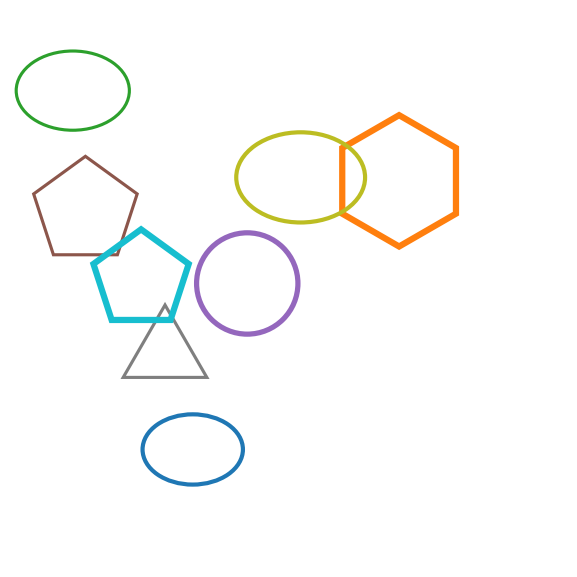[{"shape": "oval", "thickness": 2, "radius": 0.43, "center": [0.334, 0.221]}, {"shape": "hexagon", "thickness": 3, "radius": 0.57, "center": [0.691, 0.686]}, {"shape": "oval", "thickness": 1.5, "radius": 0.49, "center": [0.126, 0.842]}, {"shape": "circle", "thickness": 2.5, "radius": 0.44, "center": [0.428, 0.508]}, {"shape": "pentagon", "thickness": 1.5, "radius": 0.47, "center": [0.148, 0.634]}, {"shape": "triangle", "thickness": 1.5, "radius": 0.42, "center": [0.286, 0.387]}, {"shape": "oval", "thickness": 2, "radius": 0.56, "center": [0.521, 0.692]}, {"shape": "pentagon", "thickness": 3, "radius": 0.43, "center": [0.244, 0.515]}]